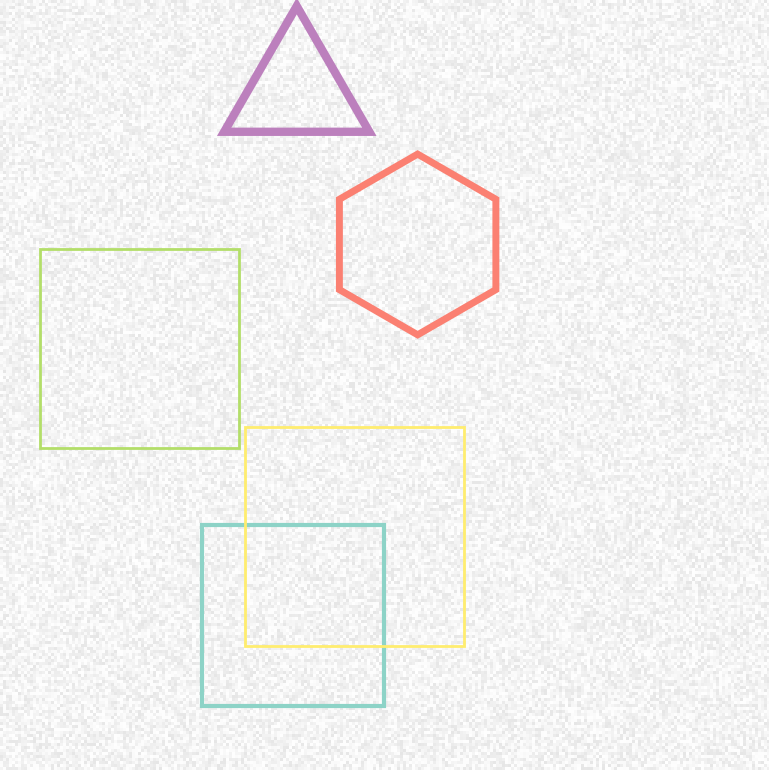[{"shape": "square", "thickness": 1.5, "radius": 0.59, "center": [0.381, 0.201]}, {"shape": "hexagon", "thickness": 2.5, "radius": 0.59, "center": [0.542, 0.683]}, {"shape": "square", "thickness": 1, "radius": 0.65, "center": [0.181, 0.548]}, {"shape": "triangle", "thickness": 3, "radius": 0.54, "center": [0.385, 0.883]}, {"shape": "square", "thickness": 1, "radius": 0.71, "center": [0.46, 0.303]}]